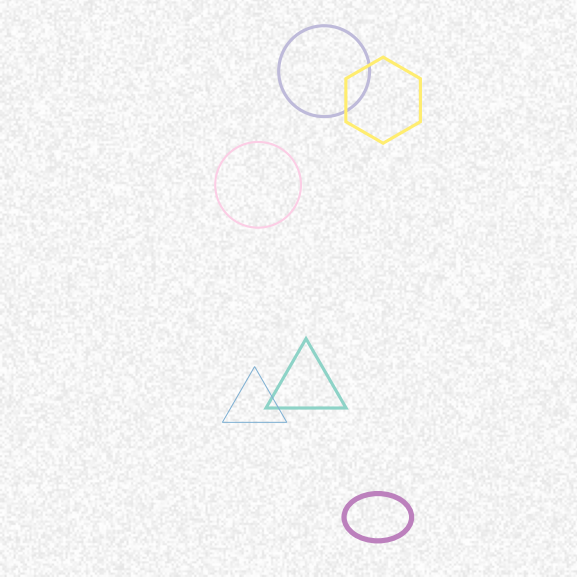[{"shape": "triangle", "thickness": 1.5, "radius": 0.4, "center": [0.53, 0.333]}, {"shape": "circle", "thickness": 1.5, "radius": 0.39, "center": [0.561, 0.876]}, {"shape": "triangle", "thickness": 0.5, "radius": 0.32, "center": [0.441, 0.3]}, {"shape": "circle", "thickness": 1, "radius": 0.37, "center": [0.447, 0.679]}, {"shape": "oval", "thickness": 2.5, "radius": 0.29, "center": [0.654, 0.104]}, {"shape": "hexagon", "thickness": 1.5, "radius": 0.37, "center": [0.663, 0.826]}]